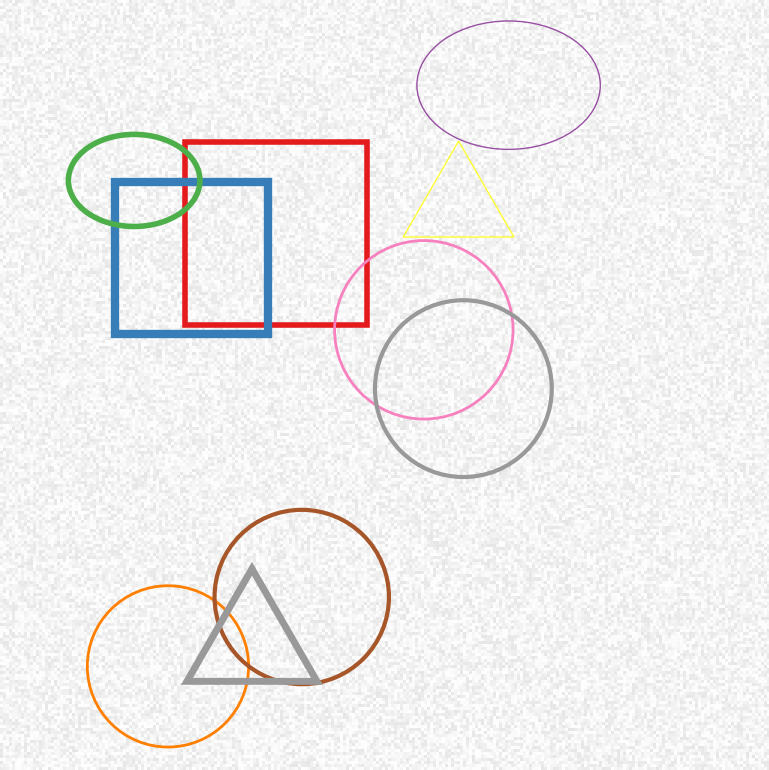[{"shape": "square", "thickness": 2, "radius": 0.59, "center": [0.358, 0.696]}, {"shape": "square", "thickness": 3, "radius": 0.49, "center": [0.249, 0.665]}, {"shape": "oval", "thickness": 2, "radius": 0.43, "center": [0.174, 0.766]}, {"shape": "oval", "thickness": 0.5, "radius": 0.6, "center": [0.661, 0.889]}, {"shape": "circle", "thickness": 1, "radius": 0.52, "center": [0.218, 0.135]}, {"shape": "triangle", "thickness": 0.5, "radius": 0.42, "center": [0.596, 0.734]}, {"shape": "circle", "thickness": 1.5, "radius": 0.57, "center": [0.392, 0.225]}, {"shape": "circle", "thickness": 1, "radius": 0.58, "center": [0.55, 0.572]}, {"shape": "circle", "thickness": 1.5, "radius": 0.57, "center": [0.602, 0.495]}, {"shape": "triangle", "thickness": 2.5, "radius": 0.49, "center": [0.327, 0.164]}]